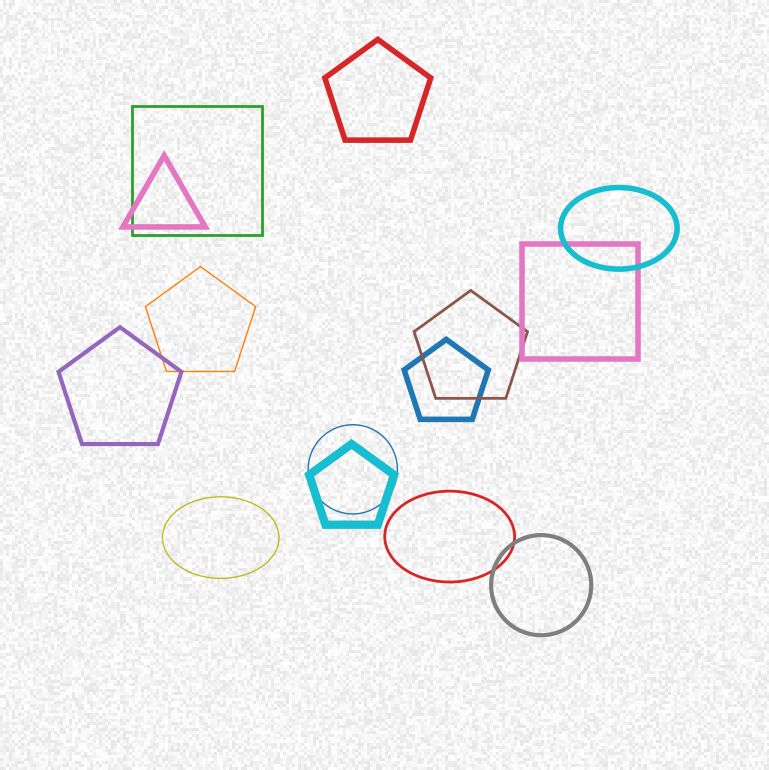[{"shape": "circle", "thickness": 0.5, "radius": 0.29, "center": [0.458, 0.39]}, {"shape": "pentagon", "thickness": 2, "radius": 0.29, "center": [0.58, 0.502]}, {"shape": "pentagon", "thickness": 0.5, "radius": 0.38, "center": [0.26, 0.578]}, {"shape": "square", "thickness": 1, "radius": 0.42, "center": [0.256, 0.779]}, {"shape": "oval", "thickness": 1, "radius": 0.42, "center": [0.584, 0.303]}, {"shape": "pentagon", "thickness": 2, "radius": 0.36, "center": [0.491, 0.876]}, {"shape": "pentagon", "thickness": 1.5, "radius": 0.42, "center": [0.156, 0.491]}, {"shape": "pentagon", "thickness": 1, "radius": 0.39, "center": [0.611, 0.545]}, {"shape": "square", "thickness": 2, "radius": 0.38, "center": [0.753, 0.608]}, {"shape": "triangle", "thickness": 2, "radius": 0.31, "center": [0.213, 0.736]}, {"shape": "circle", "thickness": 1.5, "radius": 0.33, "center": [0.703, 0.24]}, {"shape": "oval", "thickness": 0.5, "radius": 0.38, "center": [0.287, 0.302]}, {"shape": "oval", "thickness": 2, "radius": 0.38, "center": [0.804, 0.703]}, {"shape": "pentagon", "thickness": 3, "radius": 0.29, "center": [0.457, 0.365]}]